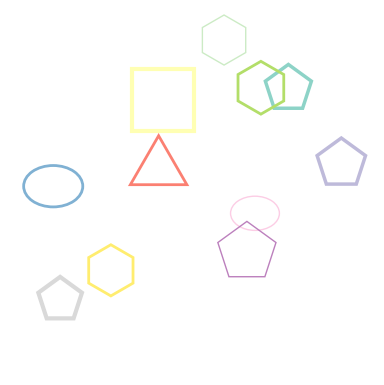[{"shape": "pentagon", "thickness": 2.5, "radius": 0.31, "center": [0.749, 0.77]}, {"shape": "square", "thickness": 3, "radius": 0.4, "center": [0.423, 0.74]}, {"shape": "pentagon", "thickness": 2.5, "radius": 0.33, "center": [0.887, 0.575]}, {"shape": "triangle", "thickness": 2, "radius": 0.42, "center": [0.412, 0.563]}, {"shape": "oval", "thickness": 2, "radius": 0.38, "center": [0.138, 0.516]}, {"shape": "hexagon", "thickness": 2, "radius": 0.34, "center": [0.678, 0.772]}, {"shape": "oval", "thickness": 1, "radius": 0.32, "center": [0.662, 0.446]}, {"shape": "pentagon", "thickness": 3, "radius": 0.3, "center": [0.156, 0.221]}, {"shape": "pentagon", "thickness": 1, "radius": 0.4, "center": [0.641, 0.345]}, {"shape": "hexagon", "thickness": 1, "radius": 0.32, "center": [0.582, 0.896]}, {"shape": "hexagon", "thickness": 2, "radius": 0.33, "center": [0.288, 0.298]}]